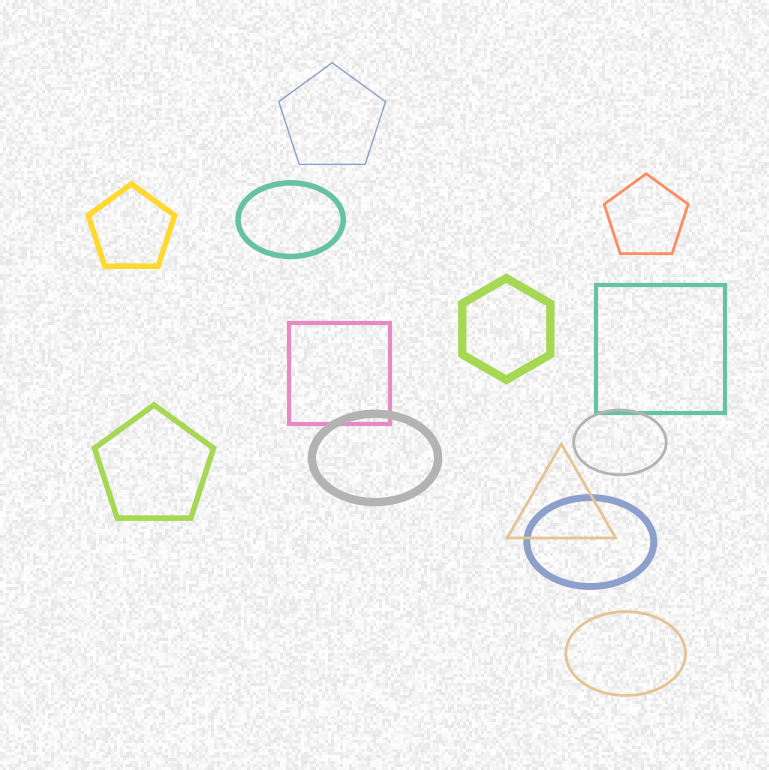[{"shape": "square", "thickness": 1.5, "radius": 0.42, "center": [0.858, 0.546]}, {"shape": "oval", "thickness": 2, "radius": 0.34, "center": [0.378, 0.715]}, {"shape": "pentagon", "thickness": 1, "radius": 0.29, "center": [0.839, 0.717]}, {"shape": "pentagon", "thickness": 0.5, "radius": 0.36, "center": [0.431, 0.846]}, {"shape": "oval", "thickness": 2.5, "radius": 0.41, "center": [0.767, 0.296]}, {"shape": "square", "thickness": 1.5, "radius": 0.33, "center": [0.441, 0.515]}, {"shape": "hexagon", "thickness": 3, "radius": 0.33, "center": [0.658, 0.573]}, {"shape": "pentagon", "thickness": 2, "radius": 0.41, "center": [0.2, 0.393]}, {"shape": "pentagon", "thickness": 2, "radius": 0.29, "center": [0.171, 0.702]}, {"shape": "triangle", "thickness": 1, "radius": 0.41, "center": [0.729, 0.342]}, {"shape": "oval", "thickness": 1, "radius": 0.39, "center": [0.813, 0.151]}, {"shape": "oval", "thickness": 1, "radius": 0.3, "center": [0.805, 0.425]}, {"shape": "oval", "thickness": 3, "radius": 0.41, "center": [0.487, 0.405]}]